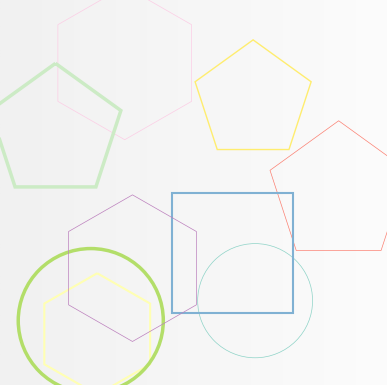[{"shape": "circle", "thickness": 0.5, "radius": 0.74, "center": [0.658, 0.219]}, {"shape": "hexagon", "thickness": 1.5, "radius": 0.79, "center": [0.251, 0.133]}, {"shape": "pentagon", "thickness": 0.5, "radius": 0.93, "center": [0.874, 0.5]}, {"shape": "square", "thickness": 1.5, "radius": 0.78, "center": [0.6, 0.343]}, {"shape": "circle", "thickness": 2.5, "radius": 0.94, "center": [0.234, 0.167]}, {"shape": "hexagon", "thickness": 0.5, "radius": 1.0, "center": [0.322, 0.836]}, {"shape": "hexagon", "thickness": 0.5, "radius": 0.95, "center": [0.342, 0.303]}, {"shape": "pentagon", "thickness": 2.5, "radius": 0.89, "center": [0.143, 0.658]}, {"shape": "pentagon", "thickness": 1, "radius": 0.79, "center": [0.653, 0.739]}]